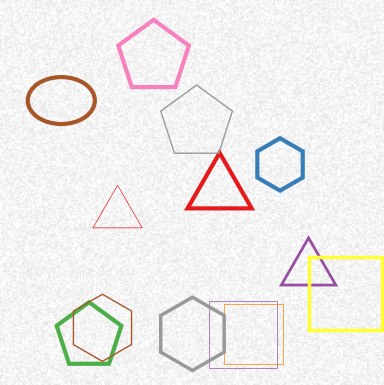[{"shape": "triangle", "thickness": 0.5, "radius": 0.37, "center": [0.305, 0.445]}, {"shape": "triangle", "thickness": 3, "radius": 0.48, "center": [0.57, 0.507]}, {"shape": "hexagon", "thickness": 3, "radius": 0.34, "center": [0.727, 0.573]}, {"shape": "pentagon", "thickness": 3, "radius": 0.44, "center": [0.231, 0.127]}, {"shape": "triangle", "thickness": 2, "radius": 0.41, "center": [0.801, 0.3]}, {"shape": "square", "thickness": 0.5, "radius": 0.44, "center": [0.63, 0.131]}, {"shape": "square", "thickness": 0.5, "radius": 0.39, "center": [0.658, 0.133]}, {"shape": "square", "thickness": 2.5, "radius": 0.48, "center": [0.898, 0.238]}, {"shape": "oval", "thickness": 3, "radius": 0.44, "center": [0.159, 0.739]}, {"shape": "hexagon", "thickness": 1, "radius": 0.44, "center": [0.266, 0.149]}, {"shape": "pentagon", "thickness": 3, "radius": 0.48, "center": [0.399, 0.852]}, {"shape": "hexagon", "thickness": 2.5, "radius": 0.48, "center": [0.5, 0.133]}, {"shape": "pentagon", "thickness": 1, "radius": 0.49, "center": [0.511, 0.681]}]